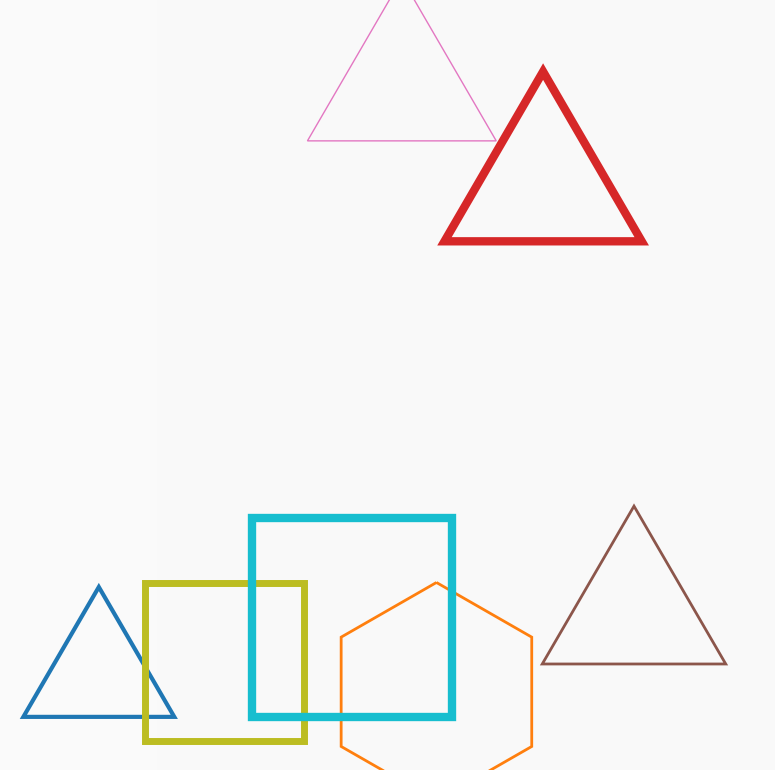[{"shape": "triangle", "thickness": 1.5, "radius": 0.56, "center": [0.128, 0.125]}, {"shape": "hexagon", "thickness": 1, "radius": 0.71, "center": [0.563, 0.102]}, {"shape": "triangle", "thickness": 3, "radius": 0.73, "center": [0.701, 0.76]}, {"shape": "triangle", "thickness": 1, "radius": 0.68, "center": [0.818, 0.206]}, {"shape": "triangle", "thickness": 0.5, "radius": 0.7, "center": [0.519, 0.887]}, {"shape": "square", "thickness": 2.5, "radius": 0.51, "center": [0.29, 0.14]}, {"shape": "square", "thickness": 3, "radius": 0.65, "center": [0.454, 0.199]}]